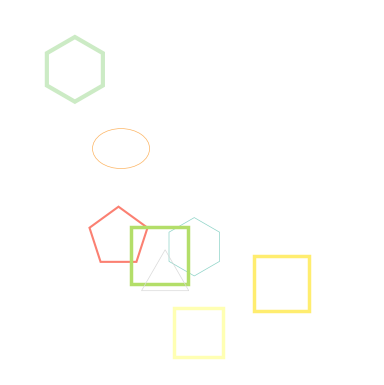[{"shape": "hexagon", "thickness": 0.5, "radius": 0.38, "center": [0.505, 0.359]}, {"shape": "square", "thickness": 2.5, "radius": 0.32, "center": [0.516, 0.138]}, {"shape": "pentagon", "thickness": 1.5, "radius": 0.4, "center": [0.308, 0.384]}, {"shape": "oval", "thickness": 0.5, "radius": 0.37, "center": [0.314, 0.614]}, {"shape": "square", "thickness": 2.5, "radius": 0.37, "center": [0.413, 0.336]}, {"shape": "triangle", "thickness": 0.5, "radius": 0.35, "center": [0.429, 0.28]}, {"shape": "hexagon", "thickness": 3, "radius": 0.42, "center": [0.194, 0.82]}, {"shape": "square", "thickness": 2.5, "radius": 0.36, "center": [0.731, 0.263]}]